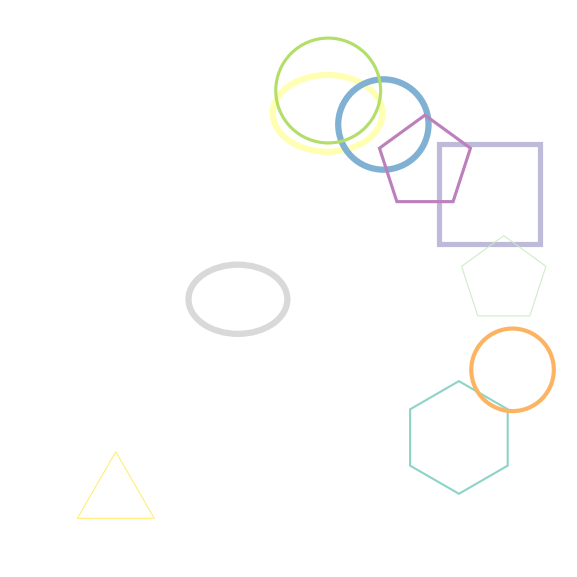[{"shape": "hexagon", "thickness": 1, "radius": 0.49, "center": [0.795, 0.242]}, {"shape": "oval", "thickness": 3, "radius": 0.47, "center": [0.567, 0.803]}, {"shape": "square", "thickness": 2.5, "radius": 0.44, "center": [0.847, 0.663]}, {"shape": "circle", "thickness": 3, "radius": 0.39, "center": [0.664, 0.784]}, {"shape": "circle", "thickness": 2, "radius": 0.36, "center": [0.888, 0.359]}, {"shape": "circle", "thickness": 1.5, "radius": 0.45, "center": [0.568, 0.842]}, {"shape": "oval", "thickness": 3, "radius": 0.43, "center": [0.412, 0.481]}, {"shape": "pentagon", "thickness": 1.5, "radius": 0.41, "center": [0.736, 0.717]}, {"shape": "pentagon", "thickness": 0.5, "radius": 0.38, "center": [0.872, 0.514]}, {"shape": "triangle", "thickness": 0.5, "radius": 0.38, "center": [0.201, 0.14]}]